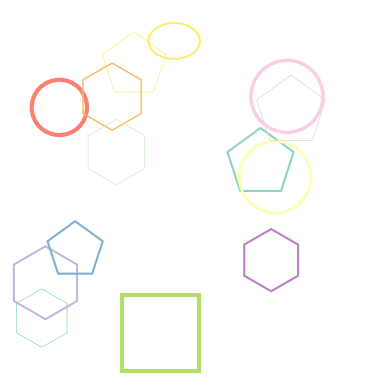[{"shape": "hexagon", "thickness": 0.5, "radius": 0.38, "center": [0.109, 0.174]}, {"shape": "pentagon", "thickness": 1.5, "radius": 0.45, "center": [0.677, 0.577]}, {"shape": "circle", "thickness": 2, "radius": 0.47, "center": [0.715, 0.54]}, {"shape": "hexagon", "thickness": 1.5, "radius": 0.47, "center": [0.118, 0.266]}, {"shape": "circle", "thickness": 3, "radius": 0.36, "center": [0.154, 0.721]}, {"shape": "pentagon", "thickness": 1.5, "radius": 0.38, "center": [0.195, 0.35]}, {"shape": "hexagon", "thickness": 1, "radius": 0.44, "center": [0.291, 0.749]}, {"shape": "square", "thickness": 3, "radius": 0.5, "center": [0.417, 0.135]}, {"shape": "circle", "thickness": 2.5, "radius": 0.47, "center": [0.745, 0.75]}, {"shape": "pentagon", "thickness": 0.5, "radius": 0.47, "center": [0.756, 0.711]}, {"shape": "hexagon", "thickness": 1.5, "radius": 0.4, "center": [0.704, 0.324]}, {"shape": "hexagon", "thickness": 0.5, "radius": 0.42, "center": [0.303, 0.605]}, {"shape": "oval", "thickness": 1.5, "radius": 0.33, "center": [0.452, 0.894]}, {"shape": "pentagon", "thickness": 0.5, "radius": 0.43, "center": [0.349, 0.831]}]